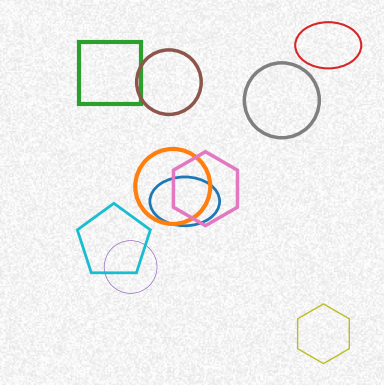[{"shape": "oval", "thickness": 2, "radius": 0.45, "center": [0.48, 0.477]}, {"shape": "circle", "thickness": 3, "radius": 0.49, "center": [0.449, 0.516]}, {"shape": "square", "thickness": 3, "radius": 0.4, "center": [0.285, 0.811]}, {"shape": "oval", "thickness": 1.5, "radius": 0.43, "center": [0.853, 0.882]}, {"shape": "circle", "thickness": 0.5, "radius": 0.34, "center": [0.339, 0.307]}, {"shape": "circle", "thickness": 2.5, "radius": 0.42, "center": [0.439, 0.787]}, {"shape": "hexagon", "thickness": 2.5, "radius": 0.48, "center": [0.534, 0.51]}, {"shape": "circle", "thickness": 2.5, "radius": 0.49, "center": [0.732, 0.739]}, {"shape": "hexagon", "thickness": 1, "radius": 0.39, "center": [0.84, 0.133]}, {"shape": "pentagon", "thickness": 2, "radius": 0.5, "center": [0.296, 0.372]}]